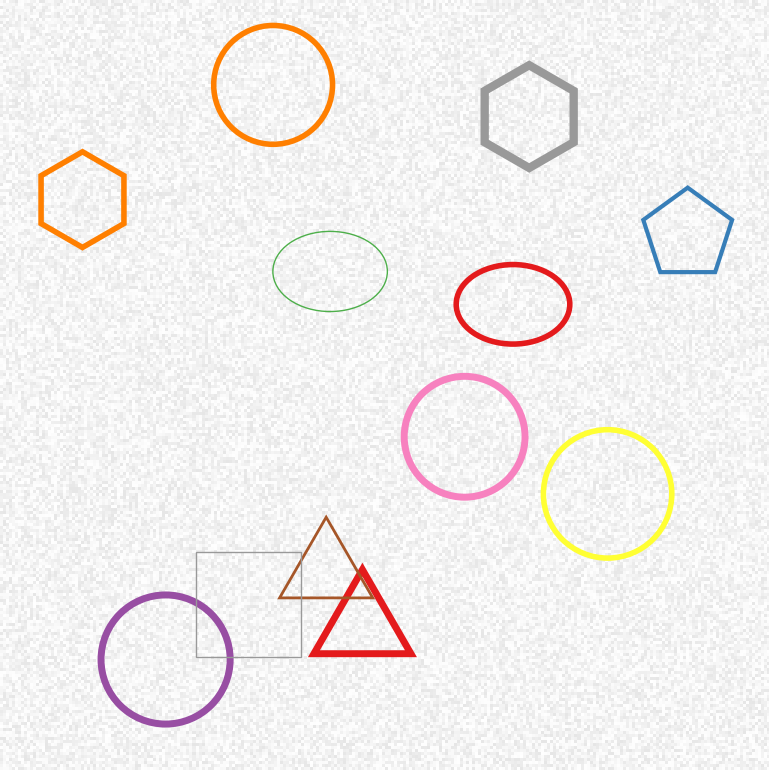[{"shape": "triangle", "thickness": 2.5, "radius": 0.36, "center": [0.471, 0.187]}, {"shape": "oval", "thickness": 2, "radius": 0.37, "center": [0.666, 0.605]}, {"shape": "pentagon", "thickness": 1.5, "radius": 0.3, "center": [0.893, 0.696]}, {"shape": "oval", "thickness": 0.5, "radius": 0.37, "center": [0.429, 0.647]}, {"shape": "circle", "thickness": 2.5, "radius": 0.42, "center": [0.215, 0.144]}, {"shape": "hexagon", "thickness": 2, "radius": 0.31, "center": [0.107, 0.741]}, {"shape": "circle", "thickness": 2, "radius": 0.39, "center": [0.355, 0.89]}, {"shape": "circle", "thickness": 2, "radius": 0.42, "center": [0.789, 0.359]}, {"shape": "triangle", "thickness": 1, "radius": 0.35, "center": [0.424, 0.258]}, {"shape": "circle", "thickness": 2.5, "radius": 0.39, "center": [0.603, 0.433]}, {"shape": "hexagon", "thickness": 3, "radius": 0.33, "center": [0.687, 0.849]}, {"shape": "square", "thickness": 0.5, "radius": 0.34, "center": [0.322, 0.215]}]